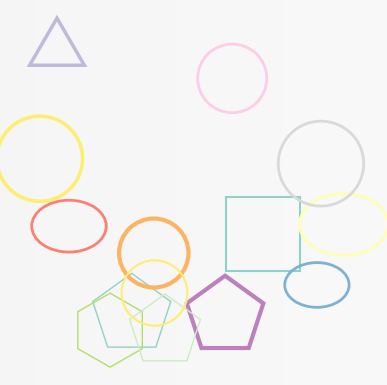[{"shape": "pentagon", "thickness": 1, "radius": 0.53, "center": [0.34, 0.184]}, {"shape": "square", "thickness": 1.5, "radius": 0.48, "center": [0.679, 0.393]}, {"shape": "oval", "thickness": 2, "radius": 0.57, "center": [0.887, 0.417]}, {"shape": "triangle", "thickness": 2.5, "radius": 0.41, "center": [0.147, 0.871]}, {"shape": "oval", "thickness": 2, "radius": 0.48, "center": [0.178, 0.413]}, {"shape": "oval", "thickness": 2, "radius": 0.42, "center": [0.818, 0.26]}, {"shape": "circle", "thickness": 3, "radius": 0.45, "center": [0.397, 0.343]}, {"shape": "hexagon", "thickness": 1, "radius": 0.48, "center": [0.284, 0.142]}, {"shape": "circle", "thickness": 2, "radius": 0.45, "center": [0.599, 0.796]}, {"shape": "circle", "thickness": 2, "radius": 0.55, "center": [0.828, 0.575]}, {"shape": "pentagon", "thickness": 3, "radius": 0.52, "center": [0.581, 0.18]}, {"shape": "pentagon", "thickness": 1, "radius": 0.48, "center": [0.426, 0.14]}, {"shape": "circle", "thickness": 2.5, "radius": 0.55, "center": [0.103, 0.588]}, {"shape": "circle", "thickness": 1.5, "radius": 0.42, "center": [0.399, 0.239]}]